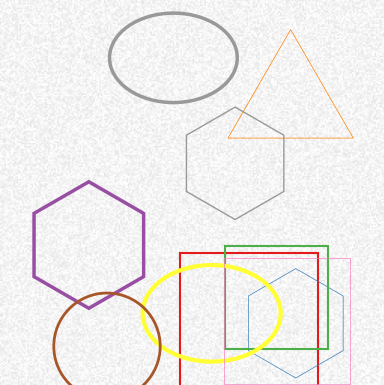[{"shape": "square", "thickness": 1.5, "radius": 0.89, "center": [0.647, 0.165]}, {"shape": "hexagon", "thickness": 0.5, "radius": 0.71, "center": [0.768, 0.16]}, {"shape": "square", "thickness": 1.5, "radius": 0.67, "center": [0.719, 0.227]}, {"shape": "hexagon", "thickness": 2.5, "radius": 0.82, "center": [0.231, 0.364]}, {"shape": "triangle", "thickness": 0.5, "radius": 0.94, "center": [0.755, 0.735]}, {"shape": "oval", "thickness": 3, "radius": 0.9, "center": [0.55, 0.186]}, {"shape": "circle", "thickness": 2, "radius": 0.69, "center": [0.278, 0.101]}, {"shape": "square", "thickness": 0.5, "radius": 0.82, "center": [0.746, 0.166]}, {"shape": "oval", "thickness": 2.5, "radius": 0.83, "center": [0.45, 0.85]}, {"shape": "hexagon", "thickness": 1, "radius": 0.73, "center": [0.611, 0.576]}]